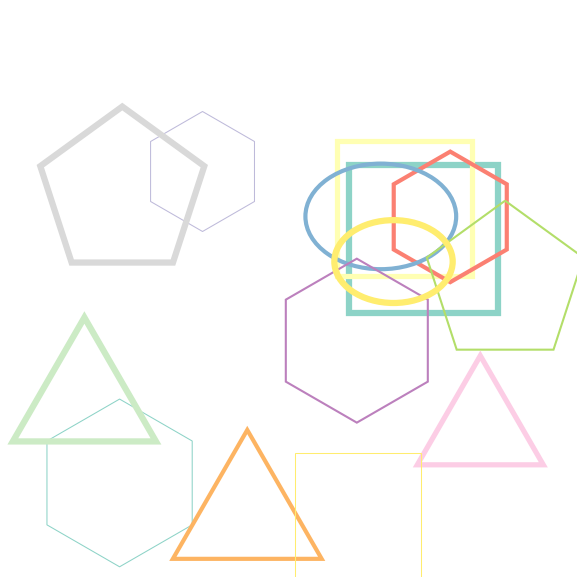[{"shape": "hexagon", "thickness": 0.5, "radius": 0.73, "center": [0.207, 0.163]}, {"shape": "square", "thickness": 3, "radius": 0.64, "center": [0.734, 0.585]}, {"shape": "square", "thickness": 2.5, "radius": 0.58, "center": [0.701, 0.638]}, {"shape": "hexagon", "thickness": 0.5, "radius": 0.52, "center": [0.351, 0.702]}, {"shape": "hexagon", "thickness": 2, "radius": 0.57, "center": [0.78, 0.624]}, {"shape": "oval", "thickness": 2, "radius": 0.65, "center": [0.659, 0.624]}, {"shape": "triangle", "thickness": 2, "radius": 0.74, "center": [0.428, 0.106]}, {"shape": "pentagon", "thickness": 1, "radius": 0.71, "center": [0.875, 0.509]}, {"shape": "triangle", "thickness": 2.5, "radius": 0.63, "center": [0.832, 0.257]}, {"shape": "pentagon", "thickness": 3, "radius": 0.75, "center": [0.212, 0.665]}, {"shape": "hexagon", "thickness": 1, "radius": 0.71, "center": [0.618, 0.409]}, {"shape": "triangle", "thickness": 3, "radius": 0.72, "center": [0.146, 0.306]}, {"shape": "oval", "thickness": 3, "radius": 0.51, "center": [0.681, 0.546]}, {"shape": "square", "thickness": 0.5, "radius": 0.54, "center": [0.62, 0.107]}]